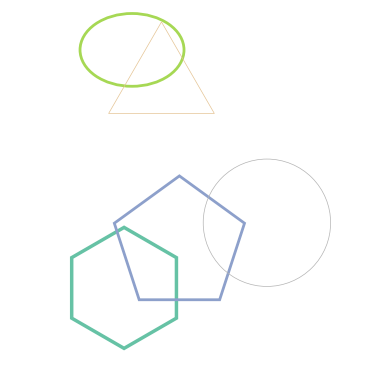[{"shape": "hexagon", "thickness": 2.5, "radius": 0.79, "center": [0.322, 0.252]}, {"shape": "pentagon", "thickness": 2, "radius": 0.89, "center": [0.466, 0.365]}, {"shape": "oval", "thickness": 2, "radius": 0.68, "center": [0.343, 0.87]}, {"shape": "triangle", "thickness": 0.5, "radius": 0.79, "center": [0.419, 0.785]}, {"shape": "circle", "thickness": 0.5, "radius": 0.83, "center": [0.693, 0.421]}]